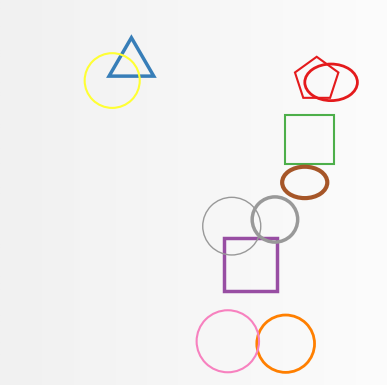[{"shape": "oval", "thickness": 2, "radius": 0.34, "center": [0.854, 0.786]}, {"shape": "pentagon", "thickness": 1.5, "radius": 0.29, "center": [0.817, 0.794]}, {"shape": "triangle", "thickness": 2.5, "radius": 0.33, "center": [0.339, 0.836]}, {"shape": "square", "thickness": 1.5, "radius": 0.32, "center": [0.8, 0.637]}, {"shape": "square", "thickness": 2.5, "radius": 0.34, "center": [0.646, 0.313]}, {"shape": "circle", "thickness": 2, "radius": 0.37, "center": [0.737, 0.107]}, {"shape": "circle", "thickness": 1.5, "radius": 0.36, "center": [0.29, 0.791]}, {"shape": "oval", "thickness": 3, "radius": 0.29, "center": [0.786, 0.526]}, {"shape": "circle", "thickness": 1.5, "radius": 0.4, "center": [0.588, 0.114]}, {"shape": "circle", "thickness": 1, "radius": 0.37, "center": [0.598, 0.413]}, {"shape": "circle", "thickness": 2.5, "radius": 0.29, "center": [0.709, 0.43]}]